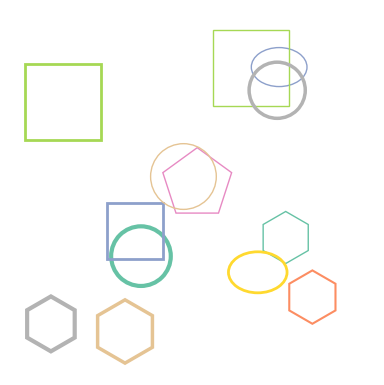[{"shape": "hexagon", "thickness": 1, "radius": 0.34, "center": [0.742, 0.383]}, {"shape": "circle", "thickness": 3, "radius": 0.39, "center": [0.366, 0.335]}, {"shape": "hexagon", "thickness": 1.5, "radius": 0.35, "center": [0.811, 0.228]}, {"shape": "square", "thickness": 2, "radius": 0.37, "center": [0.35, 0.4]}, {"shape": "oval", "thickness": 1, "radius": 0.36, "center": [0.725, 0.826]}, {"shape": "pentagon", "thickness": 1, "radius": 0.47, "center": [0.512, 0.523]}, {"shape": "square", "thickness": 1, "radius": 0.49, "center": [0.651, 0.824]}, {"shape": "square", "thickness": 2, "radius": 0.49, "center": [0.164, 0.735]}, {"shape": "oval", "thickness": 2, "radius": 0.38, "center": [0.669, 0.293]}, {"shape": "hexagon", "thickness": 2.5, "radius": 0.41, "center": [0.325, 0.139]}, {"shape": "circle", "thickness": 1, "radius": 0.43, "center": [0.476, 0.541]}, {"shape": "hexagon", "thickness": 3, "radius": 0.36, "center": [0.132, 0.159]}, {"shape": "circle", "thickness": 2.5, "radius": 0.36, "center": [0.72, 0.766]}]